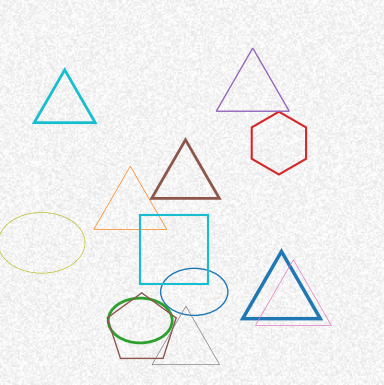[{"shape": "oval", "thickness": 1, "radius": 0.44, "center": [0.505, 0.242]}, {"shape": "triangle", "thickness": 2.5, "radius": 0.58, "center": [0.731, 0.23]}, {"shape": "triangle", "thickness": 0.5, "radius": 0.55, "center": [0.338, 0.459]}, {"shape": "oval", "thickness": 2, "radius": 0.42, "center": [0.364, 0.167]}, {"shape": "hexagon", "thickness": 1.5, "radius": 0.41, "center": [0.724, 0.628]}, {"shape": "triangle", "thickness": 1, "radius": 0.55, "center": [0.657, 0.766]}, {"shape": "triangle", "thickness": 2, "radius": 0.51, "center": [0.482, 0.535]}, {"shape": "pentagon", "thickness": 1, "radius": 0.47, "center": [0.368, 0.145]}, {"shape": "triangle", "thickness": 0.5, "radius": 0.57, "center": [0.762, 0.211]}, {"shape": "triangle", "thickness": 0.5, "radius": 0.51, "center": [0.483, 0.103]}, {"shape": "oval", "thickness": 0.5, "radius": 0.56, "center": [0.108, 0.369]}, {"shape": "square", "thickness": 1.5, "radius": 0.44, "center": [0.452, 0.352]}, {"shape": "triangle", "thickness": 2, "radius": 0.46, "center": [0.168, 0.727]}]